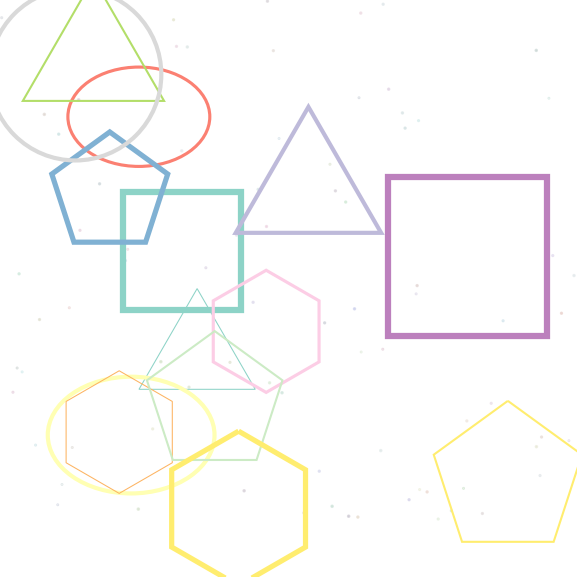[{"shape": "triangle", "thickness": 0.5, "radius": 0.58, "center": [0.341, 0.383]}, {"shape": "square", "thickness": 3, "radius": 0.51, "center": [0.315, 0.564]}, {"shape": "oval", "thickness": 2, "radius": 0.72, "center": [0.227, 0.246]}, {"shape": "triangle", "thickness": 2, "radius": 0.73, "center": [0.534, 0.669]}, {"shape": "oval", "thickness": 1.5, "radius": 0.61, "center": [0.24, 0.797]}, {"shape": "pentagon", "thickness": 2.5, "radius": 0.53, "center": [0.19, 0.665]}, {"shape": "hexagon", "thickness": 0.5, "radius": 0.53, "center": [0.206, 0.251]}, {"shape": "triangle", "thickness": 1, "radius": 0.71, "center": [0.162, 0.895]}, {"shape": "hexagon", "thickness": 1.5, "radius": 0.53, "center": [0.461, 0.425]}, {"shape": "circle", "thickness": 2, "radius": 0.74, "center": [0.13, 0.87]}, {"shape": "square", "thickness": 3, "radius": 0.69, "center": [0.809, 0.555]}, {"shape": "pentagon", "thickness": 1, "radius": 0.62, "center": [0.372, 0.302]}, {"shape": "pentagon", "thickness": 1, "radius": 0.67, "center": [0.879, 0.17]}, {"shape": "hexagon", "thickness": 2.5, "radius": 0.67, "center": [0.413, 0.119]}]